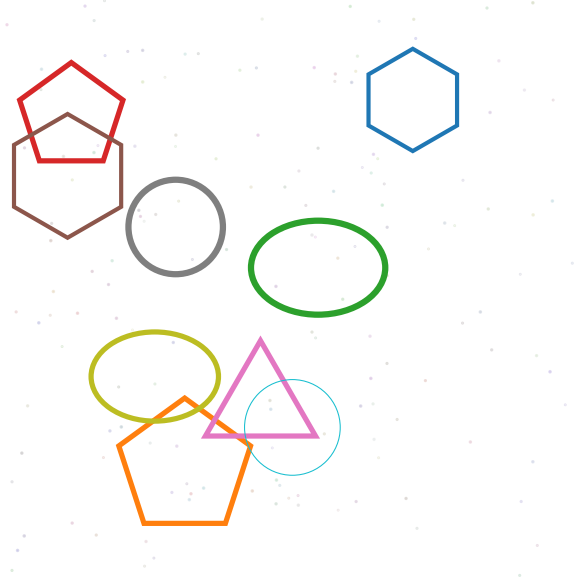[{"shape": "hexagon", "thickness": 2, "radius": 0.44, "center": [0.715, 0.826]}, {"shape": "pentagon", "thickness": 2.5, "radius": 0.6, "center": [0.32, 0.19]}, {"shape": "oval", "thickness": 3, "radius": 0.58, "center": [0.551, 0.536]}, {"shape": "pentagon", "thickness": 2.5, "radius": 0.47, "center": [0.123, 0.797]}, {"shape": "hexagon", "thickness": 2, "radius": 0.54, "center": [0.117, 0.695]}, {"shape": "triangle", "thickness": 2.5, "radius": 0.55, "center": [0.451, 0.299]}, {"shape": "circle", "thickness": 3, "radius": 0.41, "center": [0.304, 0.606]}, {"shape": "oval", "thickness": 2.5, "radius": 0.55, "center": [0.268, 0.347]}, {"shape": "circle", "thickness": 0.5, "radius": 0.41, "center": [0.506, 0.259]}]